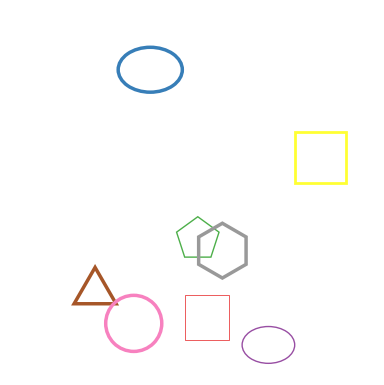[{"shape": "square", "thickness": 0.5, "radius": 0.29, "center": [0.538, 0.175]}, {"shape": "oval", "thickness": 2.5, "radius": 0.42, "center": [0.39, 0.819]}, {"shape": "pentagon", "thickness": 1, "radius": 0.29, "center": [0.514, 0.379]}, {"shape": "oval", "thickness": 1, "radius": 0.34, "center": [0.697, 0.104]}, {"shape": "square", "thickness": 2, "radius": 0.33, "center": [0.834, 0.591]}, {"shape": "triangle", "thickness": 2.5, "radius": 0.31, "center": [0.247, 0.242]}, {"shape": "circle", "thickness": 2.5, "radius": 0.36, "center": [0.347, 0.16]}, {"shape": "hexagon", "thickness": 2.5, "radius": 0.36, "center": [0.578, 0.349]}]